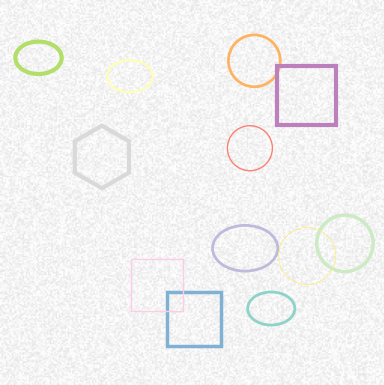[{"shape": "oval", "thickness": 2, "radius": 0.31, "center": [0.705, 0.199]}, {"shape": "oval", "thickness": 1.5, "radius": 0.3, "center": [0.337, 0.802]}, {"shape": "oval", "thickness": 2, "radius": 0.42, "center": [0.637, 0.355]}, {"shape": "circle", "thickness": 1, "radius": 0.29, "center": [0.649, 0.615]}, {"shape": "square", "thickness": 2.5, "radius": 0.35, "center": [0.504, 0.171]}, {"shape": "circle", "thickness": 2, "radius": 0.34, "center": [0.661, 0.842]}, {"shape": "oval", "thickness": 3, "radius": 0.3, "center": [0.1, 0.85]}, {"shape": "square", "thickness": 1, "radius": 0.34, "center": [0.407, 0.26]}, {"shape": "hexagon", "thickness": 3, "radius": 0.41, "center": [0.265, 0.592]}, {"shape": "square", "thickness": 3, "radius": 0.38, "center": [0.796, 0.752]}, {"shape": "circle", "thickness": 2.5, "radius": 0.37, "center": [0.896, 0.368]}, {"shape": "circle", "thickness": 0.5, "radius": 0.37, "center": [0.798, 0.335]}]